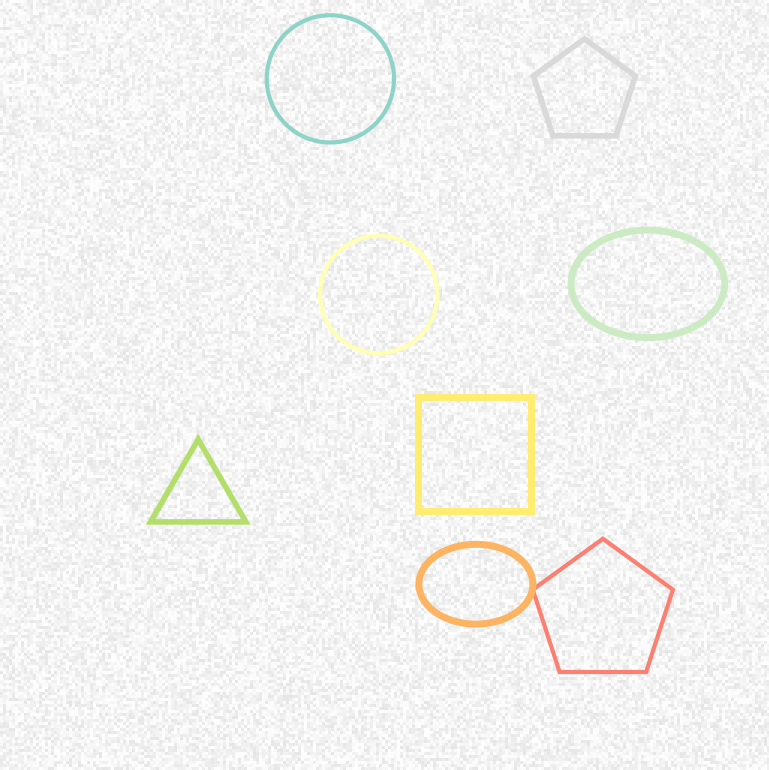[{"shape": "circle", "thickness": 1.5, "radius": 0.41, "center": [0.429, 0.898]}, {"shape": "circle", "thickness": 1.5, "radius": 0.38, "center": [0.492, 0.618]}, {"shape": "pentagon", "thickness": 1.5, "radius": 0.48, "center": [0.783, 0.205]}, {"shape": "oval", "thickness": 2.5, "radius": 0.37, "center": [0.618, 0.241]}, {"shape": "triangle", "thickness": 2, "radius": 0.36, "center": [0.257, 0.358]}, {"shape": "pentagon", "thickness": 2, "radius": 0.35, "center": [0.759, 0.88]}, {"shape": "oval", "thickness": 2.5, "radius": 0.5, "center": [0.841, 0.631]}, {"shape": "square", "thickness": 2.5, "radius": 0.37, "center": [0.616, 0.41]}]